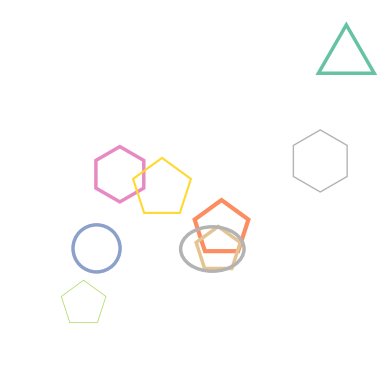[{"shape": "triangle", "thickness": 2.5, "radius": 0.42, "center": [0.9, 0.852]}, {"shape": "pentagon", "thickness": 3, "radius": 0.37, "center": [0.575, 0.407]}, {"shape": "circle", "thickness": 2.5, "radius": 0.31, "center": [0.251, 0.355]}, {"shape": "hexagon", "thickness": 2.5, "radius": 0.36, "center": [0.311, 0.547]}, {"shape": "pentagon", "thickness": 0.5, "radius": 0.3, "center": [0.217, 0.211]}, {"shape": "pentagon", "thickness": 1.5, "radius": 0.39, "center": [0.421, 0.511]}, {"shape": "pentagon", "thickness": 2.5, "radius": 0.3, "center": [0.567, 0.351]}, {"shape": "oval", "thickness": 2.5, "radius": 0.41, "center": [0.552, 0.353]}, {"shape": "hexagon", "thickness": 1, "radius": 0.4, "center": [0.832, 0.582]}]